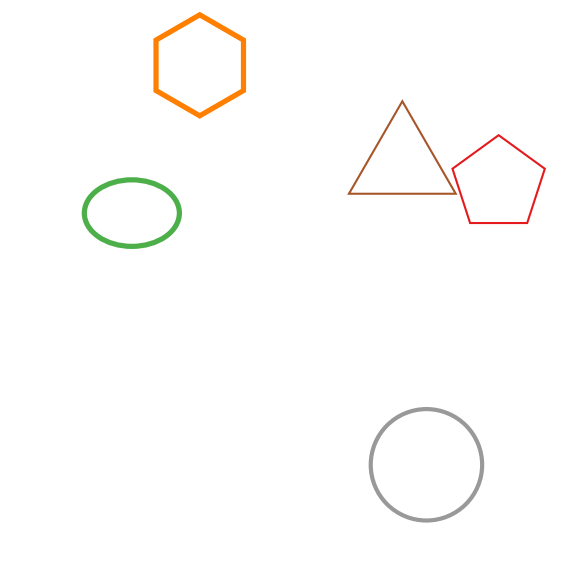[{"shape": "pentagon", "thickness": 1, "radius": 0.42, "center": [0.863, 0.681]}, {"shape": "oval", "thickness": 2.5, "radius": 0.41, "center": [0.228, 0.63]}, {"shape": "hexagon", "thickness": 2.5, "radius": 0.44, "center": [0.346, 0.886]}, {"shape": "triangle", "thickness": 1, "radius": 0.53, "center": [0.697, 0.717]}, {"shape": "circle", "thickness": 2, "radius": 0.48, "center": [0.738, 0.194]}]